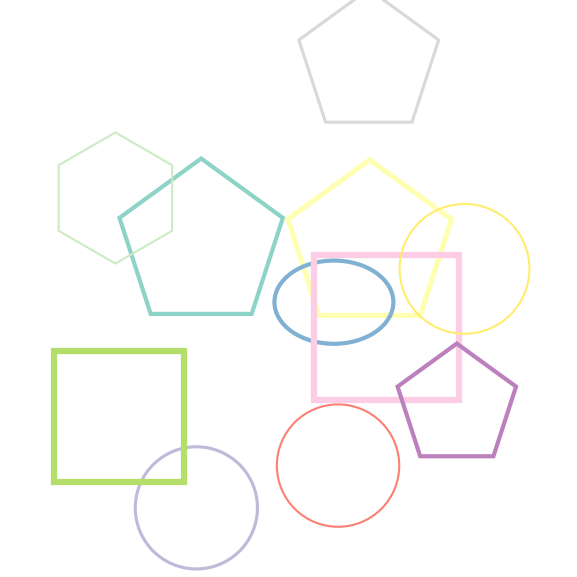[{"shape": "pentagon", "thickness": 2, "radius": 0.74, "center": [0.348, 0.576]}, {"shape": "pentagon", "thickness": 2.5, "radius": 0.74, "center": [0.64, 0.573]}, {"shape": "circle", "thickness": 1.5, "radius": 0.53, "center": [0.34, 0.12]}, {"shape": "circle", "thickness": 1, "radius": 0.53, "center": [0.585, 0.193]}, {"shape": "oval", "thickness": 2, "radius": 0.51, "center": [0.578, 0.476]}, {"shape": "square", "thickness": 3, "radius": 0.56, "center": [0.207, 0.278]}, {"shape": "square", "thickness": 3, "radius": 0.63, "center": [0.669, 0.432]}, {"shape": "pentagon", "thickness": 1.5, "radius": 0.64, "center": [0.639, 0.891]}, {"shape": "pentagon", "thickness": 2, "radius": 0.54, "center": [0.791, 0.296]}, {"shape": "hexagon", "thickness": 1, "radius": 0.57, "center": [0.2, 0.656]}, {"shape": "circle", "thickness": 1, "radius": 0.56, "center": [0.804, 0.534]}]